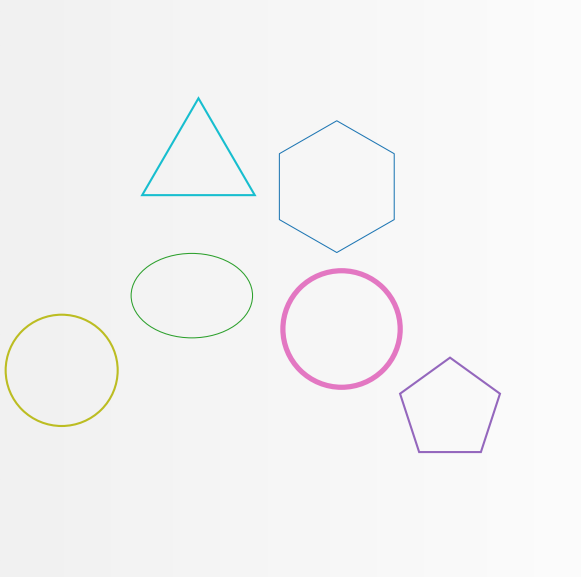[{"shape": "hexagon", "thickness": 0.5, "radius": 0.57, "center": [0.579, 0.676]}, {"shape": "oval", "thickness": 0.5, "radius": 0.52, "center": [0.33, 0.487]}, {"shape": "pentagon", "thickness": 1, "radius": 0.45, "center": [0.774, 0.289]}, {"shape": "circle", "thickness": 2.5, "radius": 0.5, "center": [0.588, 0.429]}, {"shape": "circle", "thickness": 1, "radius": 0.48, "center": [0.106, 0.358]}, {"shape": "triangle", "thickness": 1, "radius": 0.56, "center": [0.341, 0.717]}]